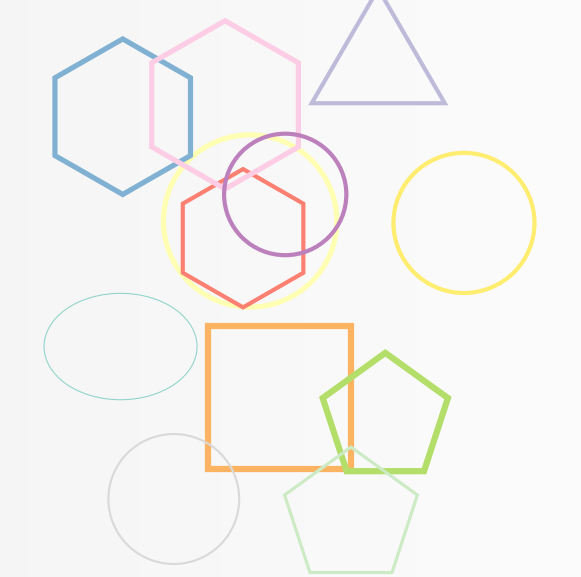[{"shape": "oval", "thickness": 0.5, "radius": 0.66, "center": [0.207, 0.399]}, {"shape": "circle", "thickness": 2.5, "radius": 0.75, "center": [0.43, 0.616]}, {"shape": "triangle", "thickness": 2, "radius": 0.66, "center": [0.651, 0.886]}, {"shape": "hexagon", "thickness": 2, "radius": 0.6, "center": [0.418, 0.587]}, {"shape": "hexagon", "thickness": 2.5, "radius": 0.67, "center": [0.211, 0.797]}, {"shape": "square", "thickness": 3, "radius": 0.62, "center": [0.481, 0.311]}, {"shape": "pentagon", "thickness": 3, "radius": 0.57, "center": [0.663, 0.275]}, {"shape": "hexagon", "thickness": 2.5, "radius": 0.73, "center": [0.387, 0.818]}, {"shape": "circle", "thickness": 1, "radius": 0.56, "center": [0.299, 0.135]}, {"shape": "circle", "thickness": 2, "radius": 0.53, "center": [0.491, 0.662]}, {"shape": "pentagon", "thickness": 1.5, "radius": 0.6, "center": [0.604, 0.105]}, {"shape": "circle", "thickness": 2, "radius": 0.61, "center": [0.798, 0.613]}]